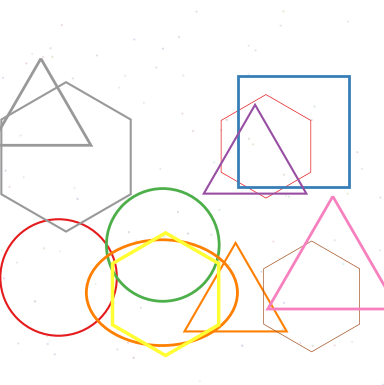[{"shape": "hexagon", "thickness": 0.5, "radius": 0.67, "center": [0.691, 0.62]}, {"shape": "circle", "thickness": 1.5, "radius": 0.76, "center": [0.152, 0.279]}, {"shape": "square", "thickness": 2, "radius": 0.72, "center": [0.763, 0.658]}, {"shape": "circle", "thickness": 2, "radius": 0.73, "center": [0.423, 0.364]}, {"shape": "triangle", "thickness": 1.5, "radius": 0.77, "center": [0.662, 0.574]}, {"shape": "oval", "thickness": 2, "radius": 0.98, "center": [0.421, 0.24]}, {"shape": "triangle", "thickness": 1.5, "radius": 0.77, "center": [0.612, 0.216]}, {"shape": "hexagon", "thickness": 2.5, "radius": 0.8, "center": [0.43, 0.236]}, {"shape": "hexagon", "thickness": 0.5, "radius": 0.72, "center": [0.809, 0.23]}, {"shape": "triangle", "thickness": 2, "radius": 0.98, "center": [0.864, 0.295]}, {"shape": "triangle", "thickness": 2, "radius": 0.75, "center": [0.106, 0.698]}, {"shape": "hexagon", "thickness": 1.5, "radius": 0.97, "center": [0.172, 0.593]}]